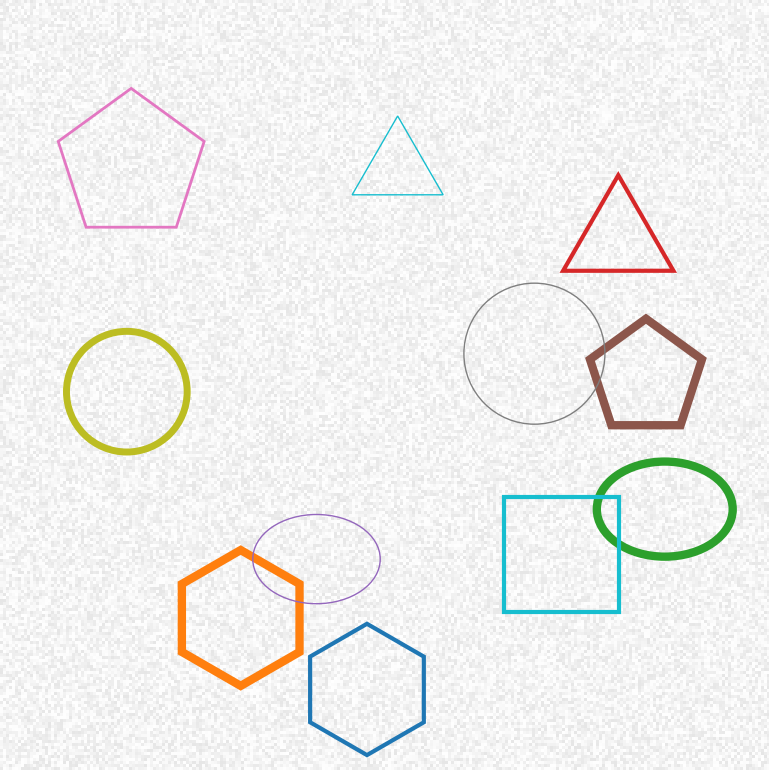[{"shape": "hexagon", "thickness": 1.5, "radius": 0.43, "center": [0.477, 0.105]}, {"shape": "hexagon", "thickness": 3, "radius": 0.44, "center": [0.313, 0.197]}, {"shape": "oval", "thickness": 3, "radius": 0.44, "center": [0.863, 0.339]}, {"shape": "triangle", "thickness": 1.5, "radius": 0.41, "center": [0.803, 0.69]}, {"shape": "oval", "thickness": 0.5, "radius": 0.41, "center": [0.411, 0.274]}, {"shape": "pentagon", "thickness": 3, "radius": 0.38, "center": [0.839, 0.51]}, {"shape": "pentagon", "thickness": 1, "radius": 0.5, "center": [0.17, 0.786]}, {"shape": "circle", "thickness": 0.5, "radius": 0.46, "center": [0.694, 0.541]}, {"shape": "circle", "thickness": 2.5, "radius": 0.39, "center": [0.165, 0.491]}, {"shape": "triangle", "thickness": 0.5, "radius": 0.34, "center": [0.516, 0.781]}, {"shape": "square", "thickness": 1.5, "radius": 0.37, "center": [0.73, 0.28]}]